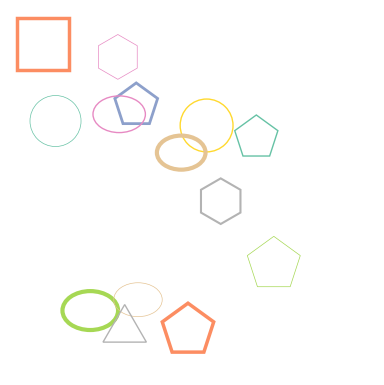[{"shape": "pentagon", "thickness": 1, "radius": 0.29, "center": [0.666, 0.642]}, {"shape": "circle", "thickness": 0.5, "radius": 0.33, "center": [0.144, 0.686]}, {"shape": "square", "thickness": 2.5, "radius": 0.34, "center": [0.113, 0.887]}, {"shape": "pentagon", "thickness": 2.5, "radius": 0.35, "center": [0.488, 0.142]}, {"shape": "pentagon", "thickness": 2, "radius": 0.29, "center": [0.354, 0.726]}, {"shape": "hexagon", "thickness": 0.5, "radius": 0.29, "center": [0.306, 0.852]}, {"shape": "oval", "thickness": 1, "radius": 0.34, "center": [0.31, 0.703]}, {"shape": "pentagon", "thickness": 0.5, "radius": 0.36, "center": [0.711, 0.314]}, {"shape": "oval", "thickness": 3, "radius": 0.36, "center": [0.234, 0.193]}, {"shape": "circle", "thickness": 1, "radius": 0.34, "center": [0.537, 0.674]}, {"shape": "oval", "thickness": 0.5, "radius": 0.31, "center": [0.358, 0.222]}, {"shape": "oval", "thickness": 3, "radius": 0.32, "center": [0.471, 0.604]}, {"shape": "hexagon", "thickness": 1.5, "radius": 0.3, "center": [0.573, 0.477]}, {"shape": "triangle", "thickness": 1, "radius": 0.33, "center": [0.324, 0.144]}]